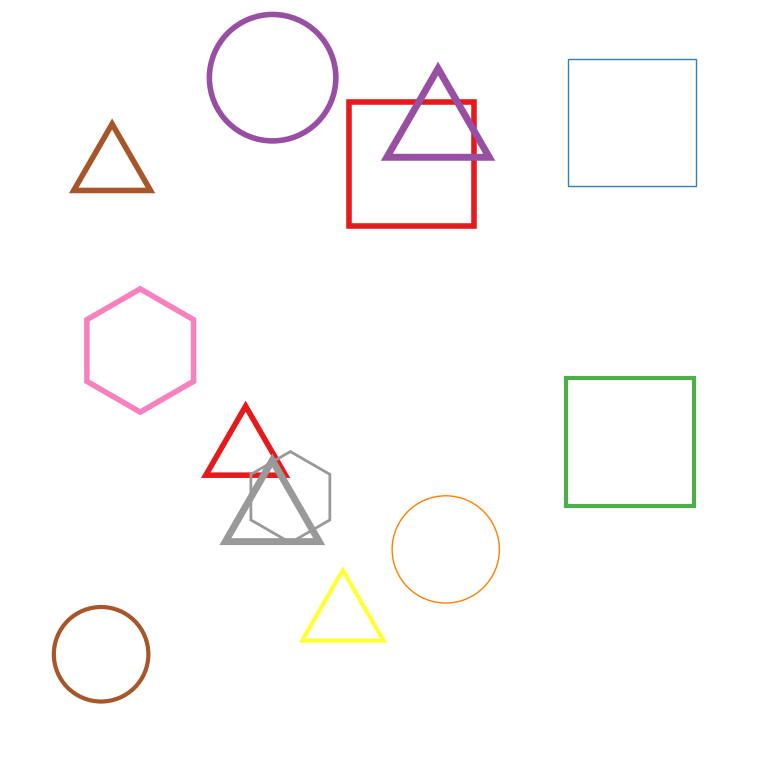[{"shape": "triangle", "thickness": 2, "radius": 0.3, "center": [0.319, 0.413]}, {"shape": "square", "thickness": 2, "radius": 0.41, "center": [0.534, 0.787]}, {"shape": "square", "thickness": 0.5, "radius": 0.41, "center": [0.821, 0.841]}, {"shape": "square", "thickness": 1.5, "radius": 0.42, "center": [0.818, 0.426]}, {"shape": "triangle", "thickness": 2.5, "radius": 0.38, "center": [0.569, 0.834]}, {"shape": "circle", "thickness": 2, "radius": 0.41, "center": [0.354, 0.899]}, {"shape": "circle", "thickness": 0.5, "radius": 0.35, "center": [0.579, 0.286]}, {"shape": "triangle", "thickness": 1.5, "radius": 0.3, "center": [0.445, 0.199]}, {"shape": "circle", "thickness": 1.5, "radius": 0.31, "center": [0.131, 0.15]}, {"shape": "triangle", "thickness": 2, "radius": 0.29, "center": [0.146, 0.781]}, {"shape": "hexagon", "thickness": 2, "radius": 0.4, "center": [0.182, 0.545]}, {"shape": "hexagon", "thickness": 1, "radius": 0.3, "center": [0.377, 0.354]}, {"shape": "triangle", "thickness": 2.5, "radius": 0.35, "center": [0.354, 0.332]}]